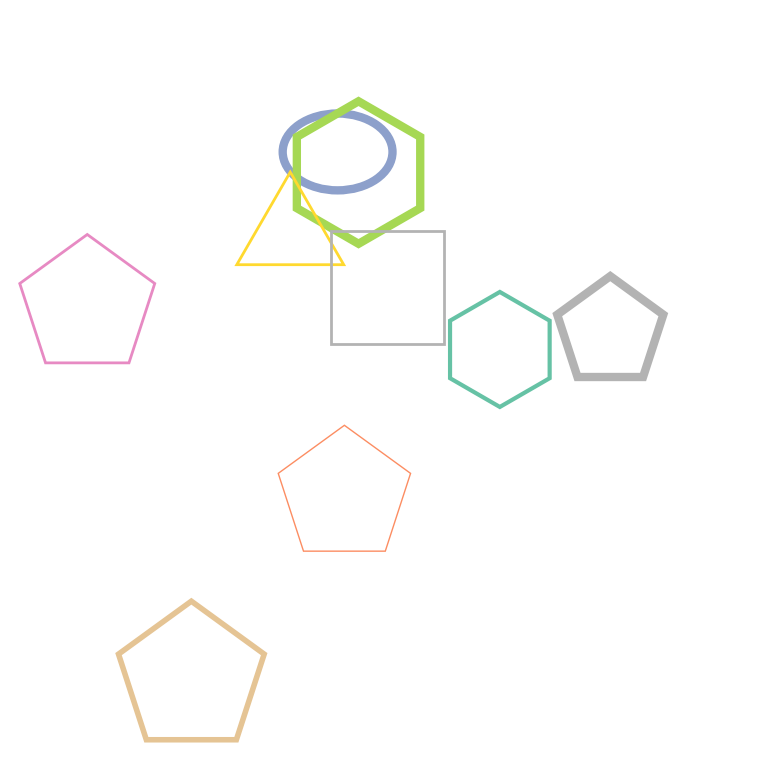[{"shape": "hexagon", "thickness": 1.5, "radius": 0.37, "center": [0.649, 0.546]}, {"shape": "pentagon", "thickness": 0.5, "radius": 0.45, "center": [0.447, 0.357]}, {"shape": "oval", "thickness": 3, "radius": 0.36, "center": [0.438, 0.803]}, {"shape": "pentagon", "thickness": 1, "radius": 0.46, "center": [0.113, 0.603]}, {"shape": "hexagon", "thickness": 3, "radius": 0.46, "center": [0.466, 0.776]}, {"shape": "triangle", "thickness": 1, "radius": 0.4, "center": [0.377, 0.696]}, {"shape": "pentagon", "thickness": 2, "radius": 0.5, "center": [0.249, 0.12]}, {"shape": "pentagon", "thickness": 3, "radius": 0.36, "center": [0.793, 0.569]}, {"shape": "square", "thickness": 1, "radius": 0.37, "center": [0.503, 0.627]}]